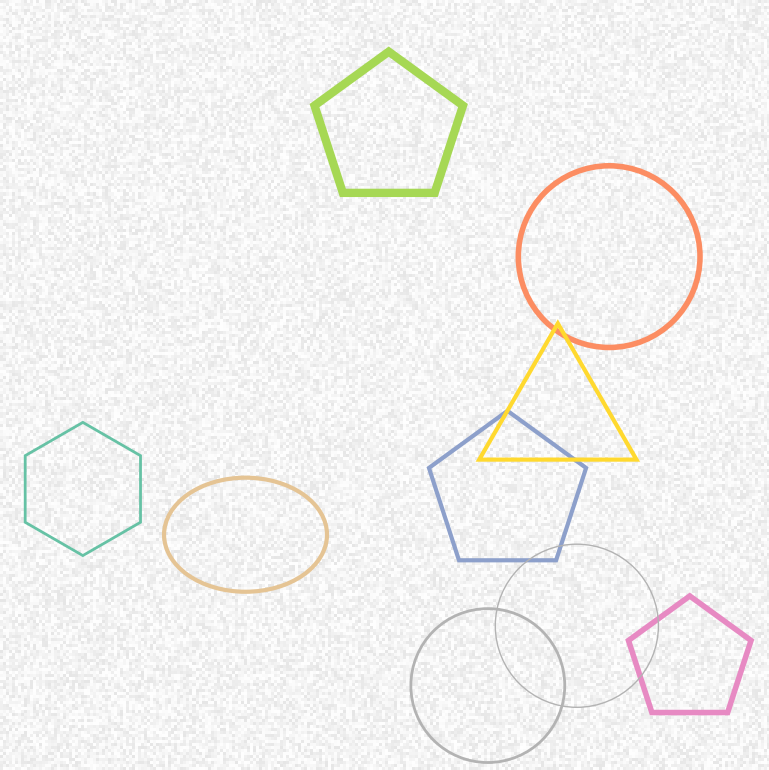[{"shape": "hexagon", "thickness": 1, "radius": 0.43, "center": [0.108, 0.365]}, {"shape": "circle", "thickness": 2, "radius": 0.59, "center": [0.791, 0.667]}, {"shape": "pentagon", "thickness": 1.5, "radius": 0.54, "center": [0.659, 0.359]}, {"shape": "pentagon", "thickness": 2, "radius": 0.42, "center": [0.896, 0.142]}, {"shape": "pentagon", "thickness": 3, "radius": 0.51, "center": [0.505, 0.832]}, {"shape": "triangle", "thickness": 1.5, "radius": 0.59, "center": [0.724, 0.462]}, {"shape": "oval", "thickness": 1.5, "radius": 0.53, "center": [0.319, 0.306]}, {"shape": "circle", "thickness": 1, "radius": 0.5, "center": [0.634, 0.11]}, {"shape": "circle", "thickness": 0.5, "radius": 0.53, "center": [0.749, 0.187]}]